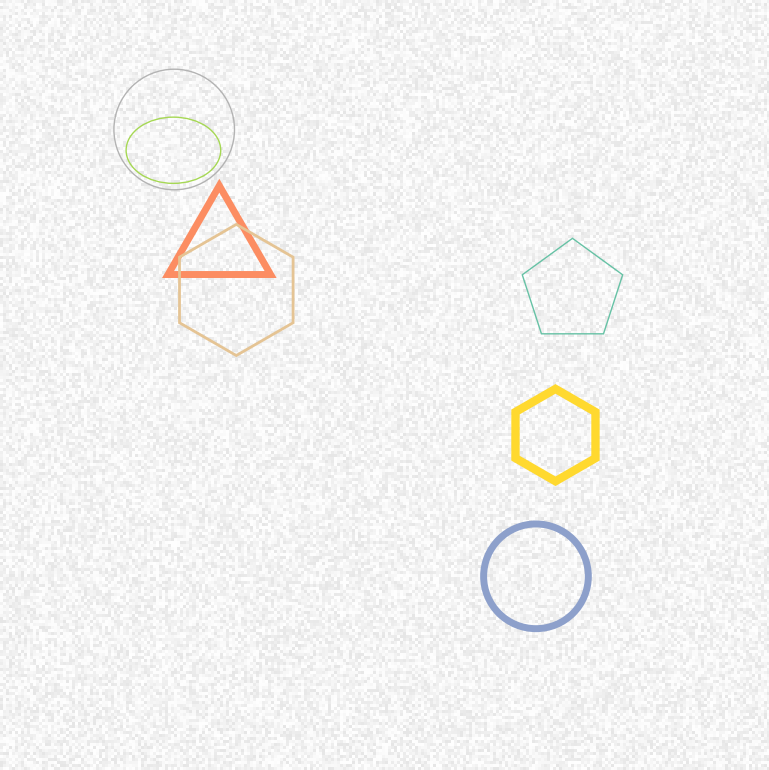[{"shape": "pentagon", "thickness": 0.5, "radius": 0.34, "center": [0.743, 0.622]}, {"shape": "triangle", "thickness": 2.5, "radius": 0.38, "center": [0.285, 0.682]}, {"shape": "circle", "thickness": 2.5, "radius": 0.34, "center": [0.696, 0.252]}, {"shape": "oval", "thickness": 0.5, "radius": 0.31, "center": [0.225, 0.805]}, {"shape": "hexagon", "thickness": 3, "radius": 0.3, "center": [0.721, 0.435]}, {"shape": "hexagon", "thickness": 1, "radius": 0.43, "center": [0.307, 0.623]}, {"shape": "circle", "thickness": 0.5, "radius": 0.39, "center": [0.226, 0.832]}]